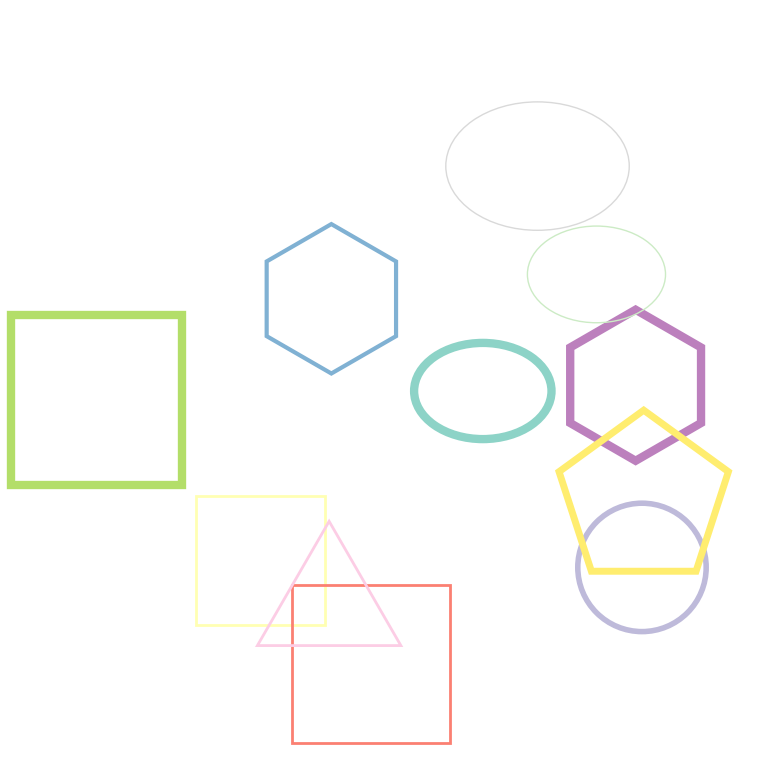[{"shape": "oval", "thickness": 3, "radius": 0.45, "center": [0.627, 0.492]}, {"shape": "square", "thickness": 1, "radius": 0.42, "center": [0.338, 0.272]}, {"shape": "circle", "thickness": 2, "radius": 0.42, "center": [0.834, 0.263]}, {"shape": "square", "thickness": 1, "radius": 0.51, "center": [0.482, 0.137]}, {"shape": "hexagon", "thickness": 1.5, "radius": 0.49, "center": [0.43, 0.612]}, {"shape": "square", "thickness": 3, "radius": 0.55, "center": [0.125, 0.48]}, {"shape": "triangle", "thickness": 1, "radius": 0.54, "center": [0.427, 0.215]}, {"shape": "oval", "thickness": 0.5, "radius": 0.6, "center": [0.698, 0.784]}, {"shape": "hexagon", "thickness": 3, "radius": 0.49, "center": [0.825, 0.5]}, {"shape": "oval", "thickness": 0.5, "radius": 0.45, "center": [0.775, 0.644]}, {"shape": "pentagon", "thickness": 2.5, "radius": 0.58, "center": [0.836, 0.352]}]